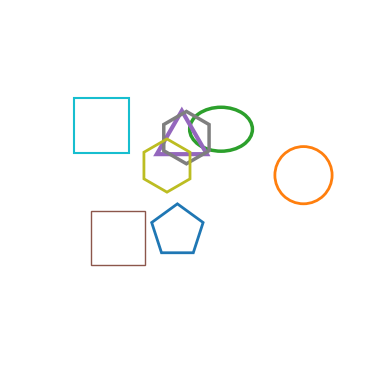[{"shape": "pentagon", "thickness": 2, "radius": 0.35, "center": [0.461, 0.4]}, {"shape": "circle", "thickness": 2, "radius": 0.37, "center": [0.788, 0.545]}, {"shape": "oval", "thickness": 2.5, "radius": 0.41, "center": [0.574, 0.664]}, {"shape": "triangle", "thickness": 3, "radius": 0.38, "center": [0.472, 0.637]}, {"shape": "square", "thickness": 1, "radius": 0.35, "center": [0.307, 0.383]}, {"shape": "hexagon", "thickness": 2.5, "radius": 0.34, "center": [0.484, 0.643]}, {"shape": "hexagon", "thickness": 2, "radius": 0.35, "center": [0.434, 0.57]}, {"shape": "square", "thickness": 1.5, "radius": 0.36, "center": [0.264, 0.674]}]